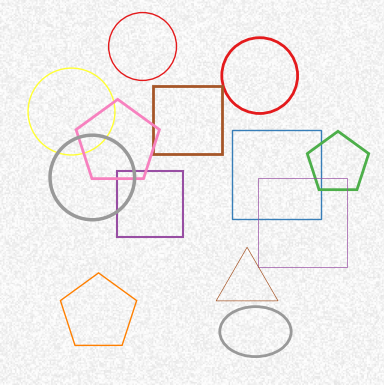[{"shape": "circle", "thickness": 2, "radius": 0.49, "center": [0.675, 0.804]}, {"shape": "circle", "thickness": 1, "radius": 0.44, "center": [0.37, 0.879]}, {"shape": "square", "thickness": 1, "radius": 0.58, "center": [0.719, 0.546]}, {"shape": "pentagon", "thickness": 2, "radius": 0.42, "center": [0.878, 0.575]}, {"shape": "square", "thickness": 1.5, "radius": 0.43, "center": [0.389, 0.47]}, {"shape": "square", "thickness": 0.5, "radius": 0.58, "center": [0.786, 0.422]}, {"shape": "pentagon", "thickness": 1, "radius": 0.52, "center": [0.256, 0.187]}, {"shape": "circle", "thickness": 1, "radius": 0.56, "center": [0.186, 0.71]}, {"shape": "square", "thickness": 2, "radius": 0.44, "center": [0.487, 0.689]}, {"shape": "triangle", "thickness": 0.5, "radius": 0.46, "center": [0.642, 0.265]}, {"shape": "pentagon", "thickness": 2, "radius": 0.57, "center": [0.306, 0.628]}, {"shape": "oval", "thickness": 2, "radius": 0.46, "center": [0.664, 0.139]}, {"shape": "circle", "thickness": 2.5, "radius": 0.55, "center": [0.24, 0.539]}]